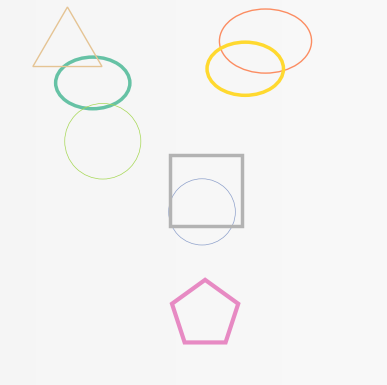[{"shape": "oval", "thickness": 2.5, "radius": 0.48, "center": [0.239, 0.785]}, {"shape": "oval", "thickness": 1, "radius": 0.59, "center": [0.685, 0.893]}, {"shape": "circle", "thickness": 0.5, "radius": 0.43, "center": [0.521, 0.45]}, {"shape": "pentagon", "thickness": 3, "radius": 0.45, "center": [0.529, 0.183]}, {"shape": "circle", "thickness": 0.5, "radius": 0.49, "center": [0.265, 0.633]}, {"shape": "oval", "thickness": 2.5, "radius": 0.49, "center": [0.633, 0.821]}, {"shape": "triangle", "thickness": 1, "radius": 0.52, "center": [0.174, 0.879]}, {"shape": "square", "thickness": 2.5, "radius": 0.46, "center": [0.531, 0.505]}]